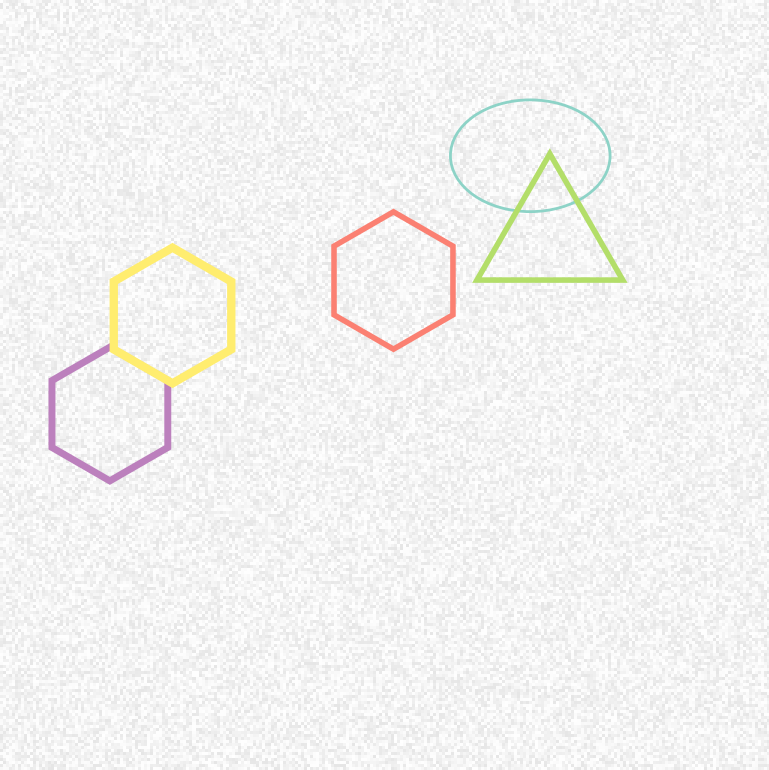[{"shape": "oval", "thickness": 1, "radius": 0.52, "center": [0.689, 0.798]}, {"shape": "hexagon", "thickness": 2, "radius": 0.45, "center": [0.511, 0.636]}, {"shape": "triangle", "thickness": 2, "radius": 0.55, "center": [0.714, 0.691]}, {"shape": "hexagon", "thickness": 2.5, "radius": 0.43, "center": [0.143, 0.462]}, {"shape": "hexagon", "thickness": 3, "radius": 0.44, "center": [0.224, 0.59]}]